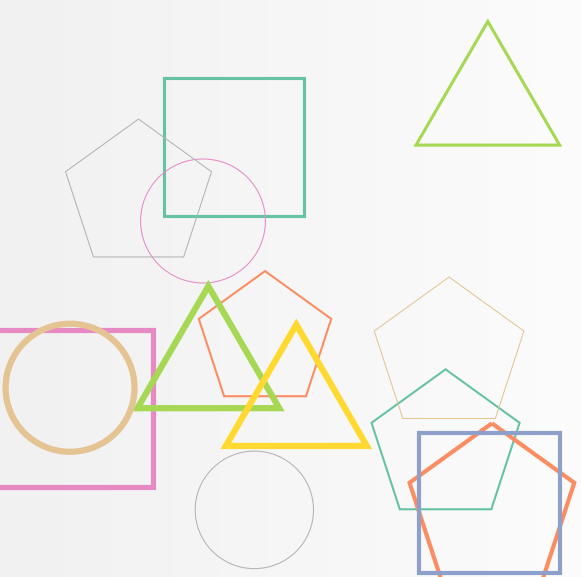[{"shape": "square", "thickness": 1.5, "radius": 0.6, "center": [0.403, 0.745]}, {"shape": "pentagon", "thickness": 1, "radius": 0.67, "center": [0.767, 0.226]}, {"shape": "pentagon", "thickness": 1, "radius": 0.6, "center": [0.456, 0.41]}, {"shape": "pentagon", "thickness": 2, "radius": 0.74, "center": [0.846, 0.117]}, {"shape": "square", "thickness": 2, "radius": 0.61, "center": [0.843, 0.129]}, {"shape": "circle", "thickness": 0.5, "radius": 0.54, "center": [0.349, 0.616]}, {"shape": "square", "thickness": 2.5, "radius": 0.68, "center": [0.127, 0.292]}, {"shape": "triangle", "thickness": 3, "radius": 0.7, "center": [0.358, 0.363]}, {"shape": "triangle", "thickness": 1.5, "radius": 0.71, "center": [0.839, 0.819]}, {"shape": "triangle", "thickness": 3, "radius": 0.7, "center": [0.51, 0.297]}, {"shape": "circle", "thickness": 3, "radius": 0.55, "center": [0.12, 0.328]}, {"shape": "pentagon", "thickness": 0.5, "radius": 0.68, "center": [0.773, 0.384]}, {"shape": "pentagon", "thickness": 0.5, "radius": 0.66, "center": [0.238, 0.661]}, {"shape": "circle", "thickness": 0.5, "radius": 0.51, "center": [0.438, 0.116]}]